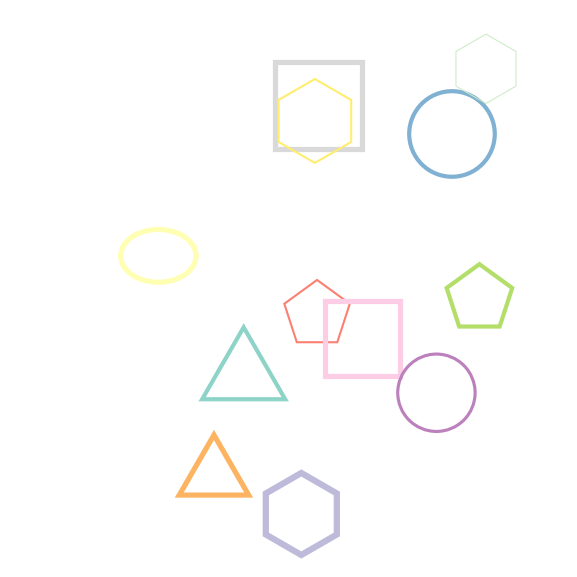[{"shape": "triangle", "thickness": 2, "radius": 0.42, "center": [0.422, 0.349]}, {"shape": "oval", "thickness": 2.5, "radius": 0.33, "center": [0.274, 0.556]}, {"shape": "hexagon", "thickness": 3, "radius": 0.36, "center": [0.522, 0.109]}, {"shape": "pentagon", "thickness": 1, "radius": 0.3, "center": [0.549, 0.455]}, {"shape": "circle", "thickness": 2, "radius": 0.37, "center": [0.783, 0.767]}, {"shape": "triangle", "thickness": 2.5, "radius": 0.35, "center": [0.37, 0.177]}, {"shape": "pentagon", "thickness": 2, "radius": 0.3, "center": [0.83, 0.482]}, {"shape": "square", "thickness": 2.5, "radius": 0.32, "center": [0.627, 0.412]}, {"shape": "square", "thickness": 2.5, "radius": 0.38, "center": [0.552, 0.816]}, {"shape": "circle", "thickness": 1.5, "radius": 0.33, "center": [0.756, 0.319]}, {"shape": "hexagon", "thickness": 0.5, "radius": 0.3, "center": [0.842, 0.88]}, {"shape": "hexagon", "thickness": 1, "radius": 0.36, "center": [0.545, 0.79]}]